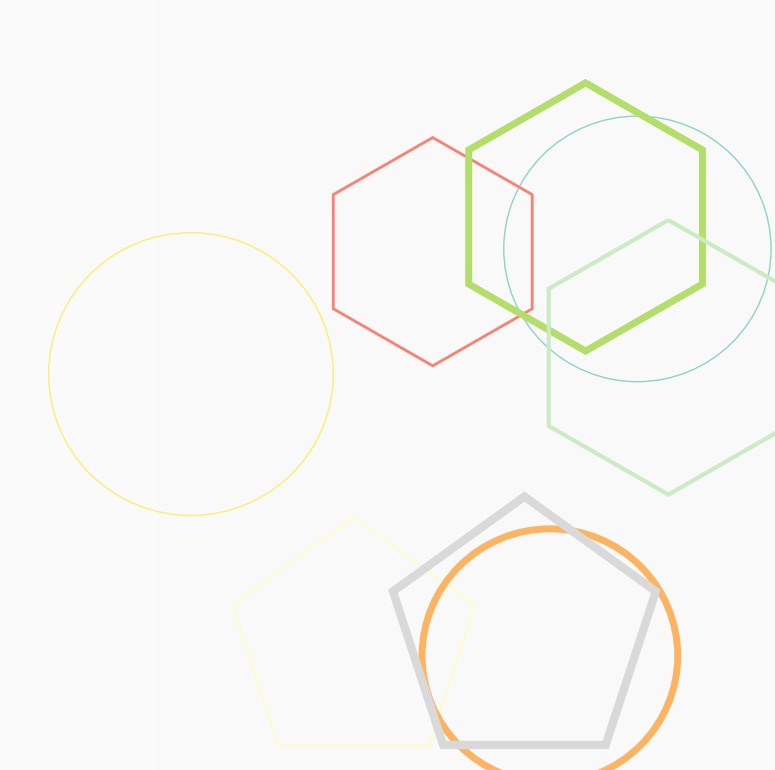[{"shape": "circle", "thickness": 0.5, "radius": 0.86, "center": [0.822, 0.677]}, {"shape": "pentagon", "thickness": 0.5, "radius": 0.82, "center": [0.456, 0.164]}, {"shape": "hexagon", "thickness": 1, "radius": 0.74, "center": [0.558, 0.673]}, {"shape": "circle", "thickness": 2.5, "radius": 0.82, "center": [0.71, 0.148]}, {"shape": "hexagon", "thickness": 2.5, "radius": 0.87, "center": [0.756, 0.718]}, {"shape": "pentagon", "thickness": 3, "radius": 0.89, "center": [0.677, 0.177]}, {"shape": "hexagon", "thickness": 1.5, "radius": 0.89, "center": [0.862, 0.536]}, {"shape": "circle", "thickness": 0.5, "radius": 0.92, "center": [0.246, 0.514]}]